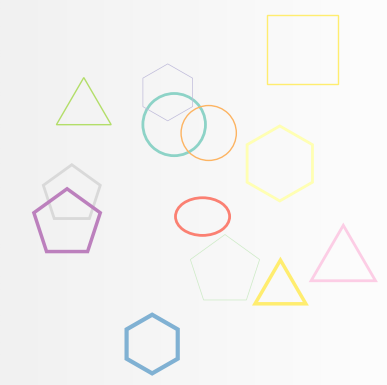[{"shape": "circle", "thickness": 2, "radius": 0.4, "center": [0.449, 0.676]}, {"shape": "hexagon", "thickness": 2, "radius": 0.49, "center": [0.722, 0.575]}, {"shape": "hexagon", "thickness": 0.5, "radius": 0.37, "center": [0.433, 0.76]}, {"shape": "oval", "thickness": 2, "radius": 0.35, "center": [0.523, 0.437]}, {"shape": "hexagon", "thickness": 3, "radius": 0.38, "center": [0.393, 0.106]}, {"shape": "circle", "thickness": 1, "radius": 0.36, "center": [0.539, 0.655]}, {"shape": "triangle", "thickness": 1, "radius": 0.41, "center": [0.216, 0.717]}, {"shape": "triangle", "thickness": 2, "radius": 0.48, "center": [0.886, 0.319]}, {"shape": "pentagon", "thickness": 2, "radius": 0.39, "center": [0.185, 0.495]}, {"shape": "pentagon", "thickness": 2.5, "radius": 0.45, "center": [0.173, 0.419]}, {"shape": "pentagon", "thickness": 0.5, "radius": 0.47, "center": [0.581, 0.297]}, {"shape": "triangle", "thickness": 2.5, "radius": 0.38, "center": [0.724, 0.249]}, {"shape": "square", "thickness": 1, "radius": 0.45, "center": [0.781, 0.871]}]